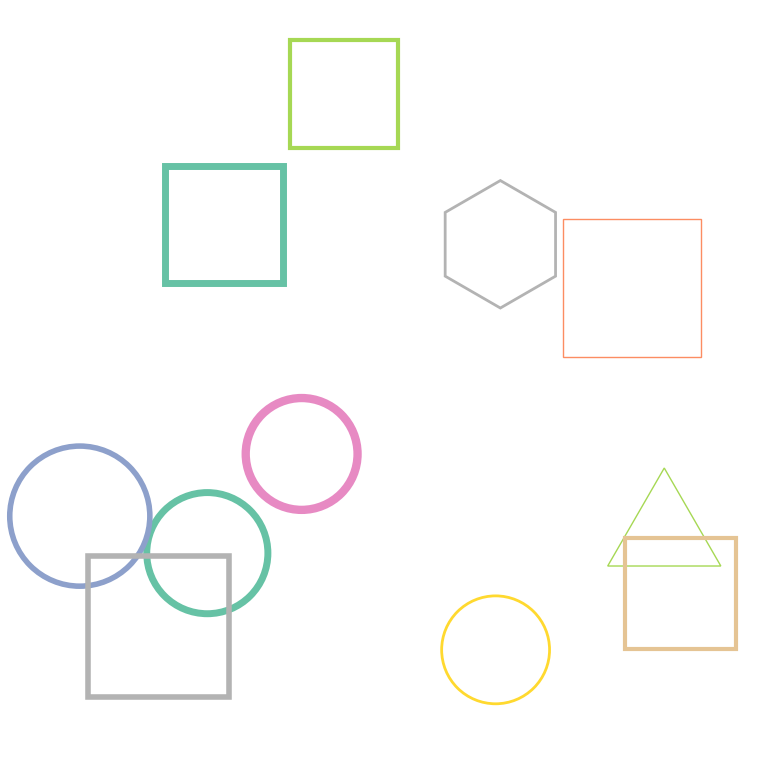[{"shape": "square", "thickness": 2.5, "radius": 0.38, "center": [0.291, 0.708]}, {"shape": "circle", "thickness": 2.5, "radius": 0.39, "center": [0.269, 0.282]}, {"shape": "square", "thickness": 0.5, "radius": 0.45, "center": [0.821, 0.626]}, {"shape": "circle", "thickness": 2, "radius": 0.45, "center": [0.104, 0.33]}, {"shape": "circle", "thickness": 3, "radius": 0.36, "center": [0.392, 0.41]}, {"shape": "square", "thickness": 1.5, "radius": 0.35, "center": [0.447, 0.878]}, {"shape": "triangle", "thickness": 0.5, "radius": 0.42, "center": [0.863, 0.307]}, {"shape": "circle", "thickness": 1, "radius": 0.35, "center": [0.644, 0.156]}, {"shape": "square", "thickness": 1.5, "radius": 0.36, "center": [0.884, 0.23]}, {"shape": "square", "thickness": 2, "radius": 0.46, "center": [0.206, 0.187]}, {"shape": "hexagon", "thickness": 1, "radius": 0.41, "center": [0.65, 0.683]}]